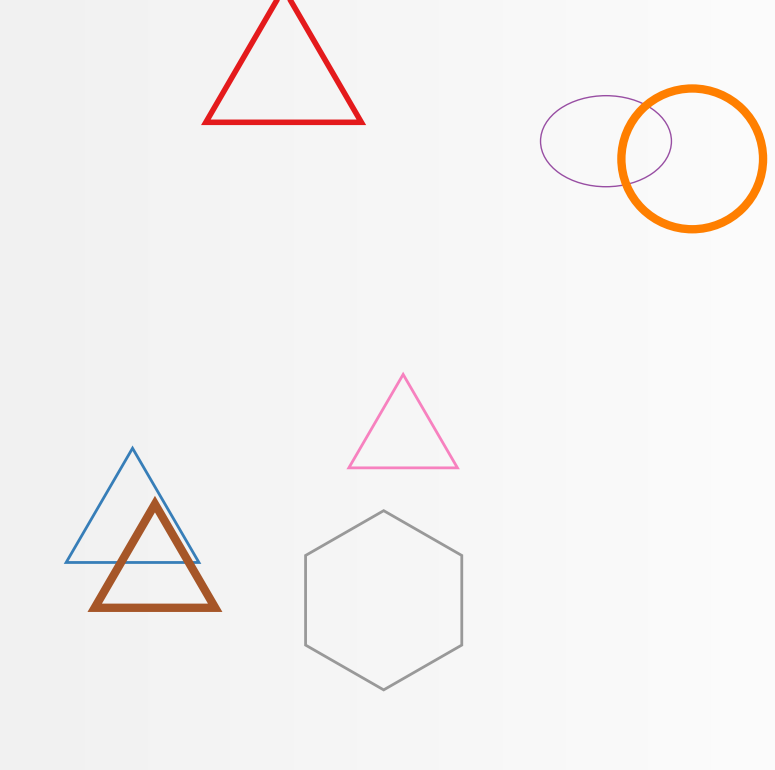[{"shape": "triangle", "thickness": 2, "radius": 0.58, "center": [0.366, 0.899]}, {"shape": "triangle", "thickness": 1, "radius": 0.49, "center": [0.171, 0.319]}, {"shape": "oval", "thickness": 0.5, "radius": 0.42, "center": [0.782, 0.817]}, {"shape": "circle", "thickness": 3, "radius": 0.46, "center": [0.893, 0.794]}, {"shape": "triangle", "thickness": 3, "radius": 0.45, "center": [0.2, 0.256]}, {"shape": "triangle", "thickness": 1, "radius": 0.4, "center": [0.52, 0.433]}, {"shape": "hexagon", "thickness": 1, "radius": 0.58, "center": [0.495, 0.22]}]